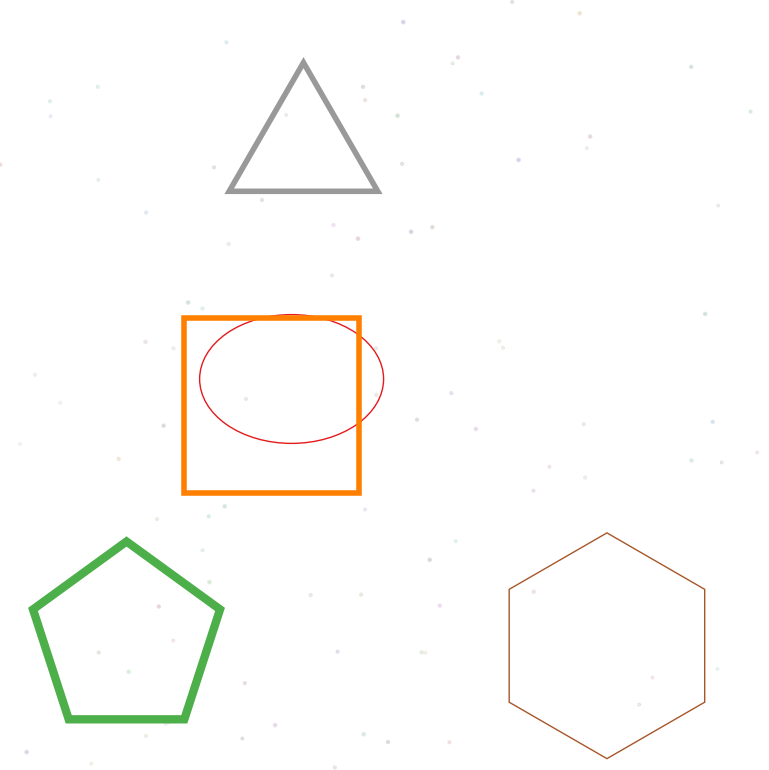[{"shape": "oval", "thickness": 0.5, "radius": 0.6, "center": [0.379, 0.508]}, {"shape": "pentagon", "thickness": 3, "radius": 0.64, "center": [0.164, 0.169]}, {"shape": "square", "thickness": 2, "radius": 0.57, "center": [0.352, 0.473]}, {"shape": "hexagon", "thickness": 0.5, "radius": 0.73, "center": [0.788, 0.161]}, {"shape": "triangle", "thickness": 2, "radius": 0.56, "center": [0.394, 0.807]}]